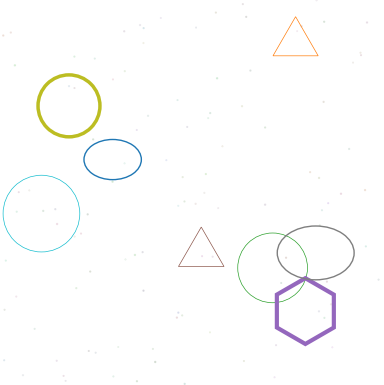[{"shape": "oval", "thickness": 1, "radius": 0.37, "center": [0.293, 0.586]}, {"shape": "triangle", "thickness": 0.5, "radius": 0.34, "center": [0.768, 0.889]}, {"shape": "circle", "thickness": 0.5, "radius": 0.45, "center": [0.708, 0.304]}, {"shape": "hexagon", "thickness": 3, "radius": 0.43, "center": [0.793, 0.192]}, {"shape": "triangle", "thickness": 0.5, "radius": 0.34, "center": [0.523, 0.342]}, {"shape": "oval", "thickness": 1, "radius": 0.5, "center": [0.82, 0.343]}, {"shape": "circle", "thickness": 2.5, "radius": 0.4, "center": [0.179, 0.725]}, {"shape": "circle", "thickness": 0.5, "radius": 0.5, "center": [0.108, 0.445]}]